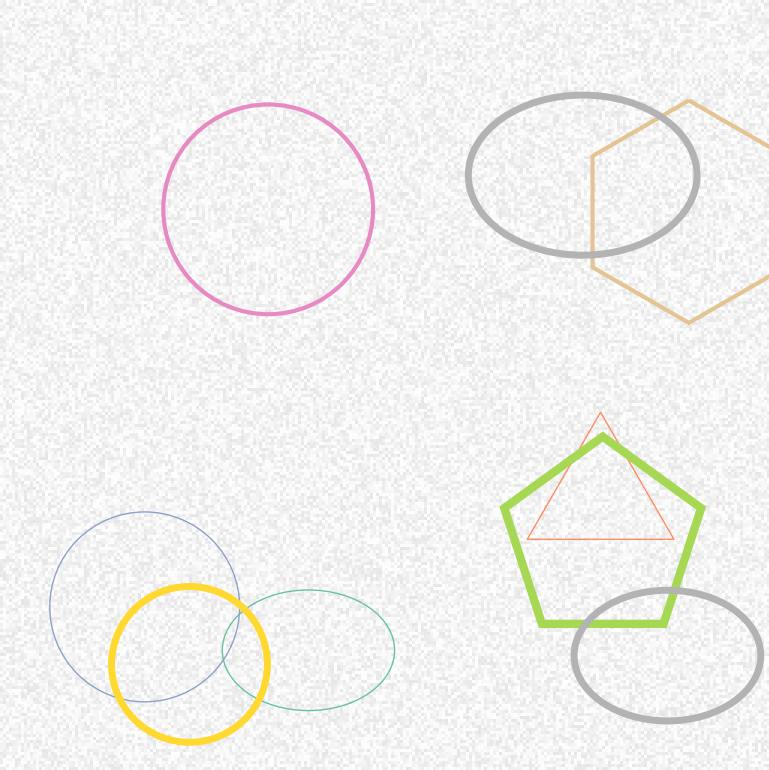[{"shape": "oval", "thickness": 0.5, "radius": 0.56, "center": [0.401, 0.155]}, {"shape": "triangle", "thickness": 0.5, "radius": 0.55, "center": [0.78, 0.355]}, {"shape": "circle", "thickness": 0.5, "radius": 0.62, "center": [0.188, 0.212]}, {"shape": "circle", "thickness": 1.5, "radius": 0.68, "center": [0.348, 0.728]}, {"shape": "pentagon", "thickness": 3, "radius": 0.67, "center": [0.783, 0.299]}, {"shape": "circle", "thickness": 2.5, "radius": 0.51, "center": [0.246, 0.137]}, {"shape": "hexagon", "thickness": 1.5, "radius": 0.72, "center": [0.895, 0.725]}, {"shape": "oval", "thickness": 2.5, "radius": 0.74, "center": [0.757, 0.773]}, {"shape": "oval", "thickness": 2.5, "radius": 0.61, "center": [0.867, 0.149]}]